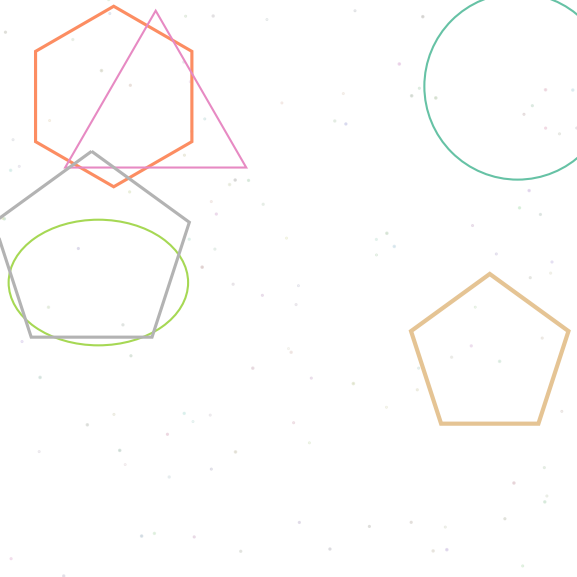[{"shape": "circle", "thickness": 1, "radius": 0.81, "center": [0.896, 0.85]}, {"shape": "hexagon", "thickness": 1.5, "radius": 0.78, "center": [0.197, 0.832]}, {"shape": "triangle", "thickness": 1, "radius": 0.91, "center": [0.27, 0.8]}, {"shape": "oval", "thickness": 1, "radius": 0.78, "center": [0.17, 0.51]}, {"shape": "pentagon", "thickness": 2, "radius": 0.72, "center": [0.848, 0.381]}, {"shape": "pentagon", "thickness": 1.5, "radius": 0.89, "center": [0.159, 0.559]}]